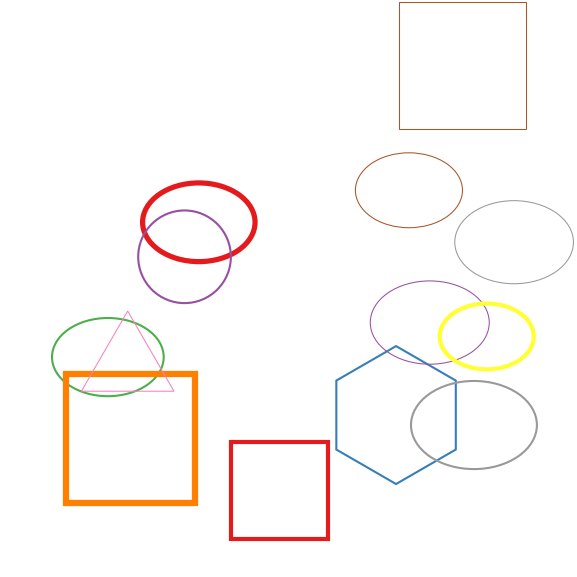[{"shape": "square", "thickness": 2, "radius": 0.42, "center": [0.483, 0.149]}, {"shape": "oval", "thickness": 2.5, "radius": 0.49, "center": [0.344, 0.614]}, {"shape": "hexagon", "thickness": 1, "radius": 0.6, "center": [0.686, 0.28]}, {"shape": "oval", "thickness": 1, "radius": 0.48, "center": [0.187, 0.381]}, {"shape": "oval", "thickness": 0.5, "radius": 0.52, "center": [0.744, 0.441]}, {"shape": "circle", "thickness": 1, "radius": 0.4, "center": [0.32, 0.554]}, {"shape": "square", "thickness": 3, "radius": 0.56, "center": [0.226, 0.24]}, {"shape": "oval", "thickness": 2, "radius": 0.41, "center": [0.843, 0.417]}, {"shape": "oval", "thickness": 0.5, "radius": 0.46, "center": [0.708, 0.67]}, {"shape": "square", "thickness": 0.5, "radius": 0.55, "center": [0.801, 0.886]}, {"shape": "triangle", "thickness": 0.5, "radius": 0.46, "center": [0.221, 0.368]}, {"shape": "oval", "thickness": 1, "radius": 0.55, "center": [0.821, 0.263]}, {"shape": "oval", "thickness": 0.5, "radius": 0.51, "center": [0.89, 0.58]}]